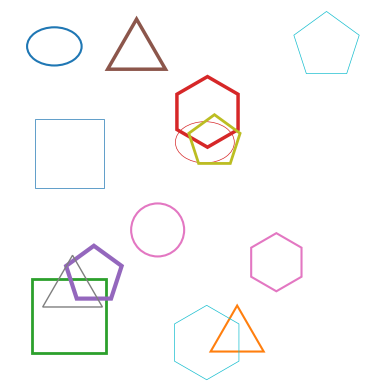[{"shape": "square", "thickness": 0.5, "radius": 0.44, "center": [0.181, 0.602]}, {"shape": "oval", "thickness": 1.5, "radius": 0.35, "center": [0.141, 0.88]}, {"shape": "triangle", "thickness": 1.5, "radius": 0.4, "center": [0.616, 0.127]}, {"shape": "square", "thickness": 2, "radius": 0.48, "center": [0.179, 0.18]}, {"shape": "hexagon", "thickness": 2.5, "radius": 0.46, "center": [0.539, 0.709]}, {"shape": "oval", "thickness": 0.5, "radius": 0.38, "center": [0.532, 0.63]}, {"shape": "pentagon", "thickness": 3, "radius": 0.38, "center": [0.244, 0.286]}, {"shape": "triangle", "thickness": 2.5, "radius": 0.43, "center": [0.355, 0.864]}, {"shape": "circle", "thickness": 1.5, "radius": 0.34, "center": [0.409, 0.403]}, {"shape": "hexagon", "thickness": 1.5, "radius": 0.38, "center": [0.718, 0.319]}, {"shape": "triangle", "thickness": 1, "radius": 0.45, "center": [0.188, 0.247]}, {"shape": "pentagon", "thickness": 2, "radius": 0.35, "center": [0.557, 0.632]}, {"shape": "pentagon", "thickness": 0.5, "radius": 0.45, "center": [0.848, 0.881]}, {"shape": "hexagon", "thickness": 0.5, "radius": 0.48, "center": [0.537, 0.11]}]